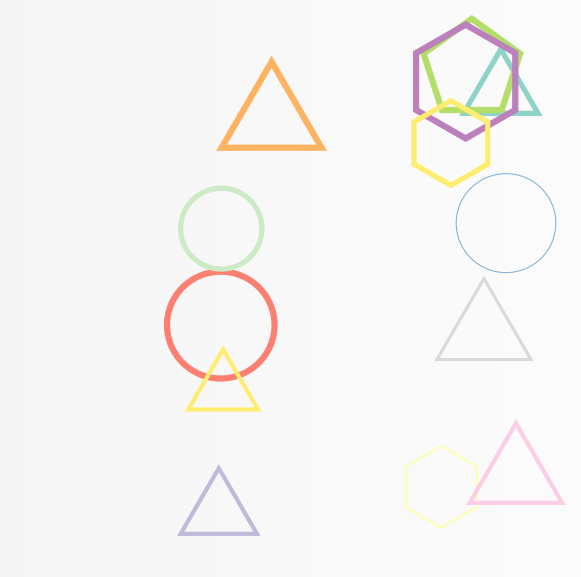[{"shape": "triangle", "thickness": 2.5, "radius": 0.37, "center": [0.862, 0.84]}, {"shape": "hexagon", "thickness": 1, "radius": 0.35, "center": [0.759, 0.156]}, {"shape": "triangle", "thickness": 2, "radius": 0.38, "center": [0.376, 0.113]}, {"shape": "circle", "thickness": 3, "radius": 0.46, "center": [0.38, 0.436]}, {"shape": "circle", "thickness": 0.5, "radius": 0.43, "center": [0.871, 0.613]}, {"shape": "triangle", "thickness": 3, "radius": 0.5, "center": [0.467, 0.793]}, {"shape": "pentagon", "thickness": 3, "radius": 0.44, "center": [0.812, 0.879]}, {"shape": "triangle", "thickness": 2, "radius": 0.46, "center": [0.888, 0.174]}, {"shape": "triangle", "thickness": 1.5, "radius": 0.47, "center": [0.833, 0.423]}, {"shape": "hexagon", "thickness": 3, "radius": 0.49, "center": [0.801, 0.858]}, {"shape": "circle", "thickness": 2.5, "radius": 0.35, "center": [0.381, 0.603]}, {"shape": "triangle", "thickness": 2, "radius": 0.35, "center": [0.384, 0.325]}, {"shape": "hexagon", "thickness": 2.5, "radius": 0.37, "center": [0.776, 0.751]}]